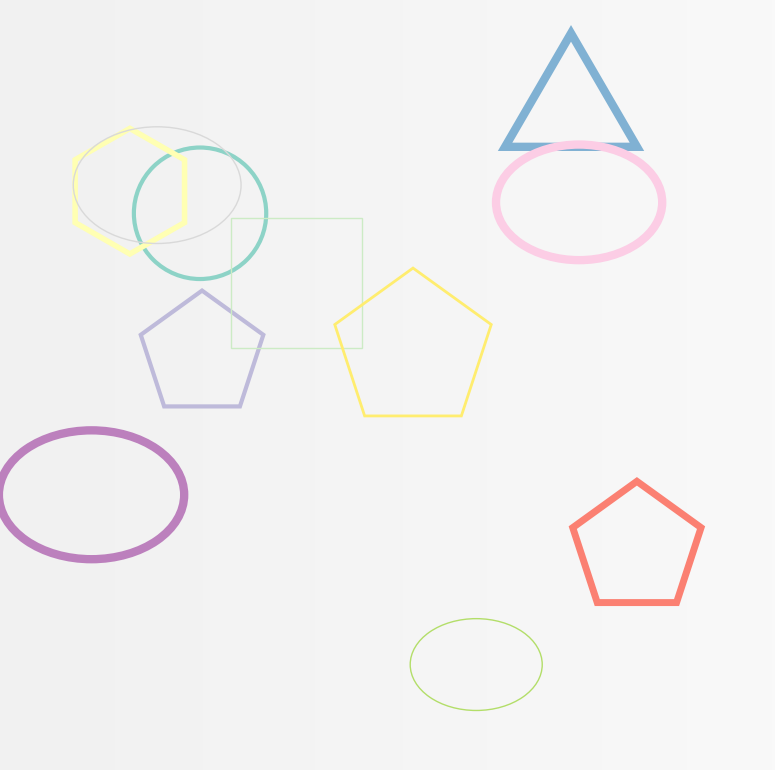[{"shape": "circle", "thickness": 1.5, "radius": 0.43, "center": [0.258, 0.723]}, {"shape": "hexagon", "thickness": 2, "radius": 0.41, "center": [0.168, 0.752]}, {"shape": "pentagon", "thickness": 1.5, "radius": 0.42, "center": [0.261, 0.539]}, {"shape": "pentagon", "thickness": 2.5, "radius": 0.44, "center": [0.822, 0.288]}, {"shape": "triangle", "thickness": 3, "radius": 0.49, "center": [0.737, 0.858]}, {"shape": "oval", "thickness": 0.5, "radius": 0.43, "center": [0.614, 0.137]}, {"shape": "oval", "thickness": 3, "radius": 0.54, "center": [0.747, 0.737]}, {"shape": "oval", "thickness": 0.5, "radius": 0.54, "center": [0.203, 0.76]}, {"shape": "oval", "thickness": 3, "radius": 0.6, "center": [0.118, 0.357]}, {"shape": "square", "thickness": 0.5, "radius": 0.42, "center": [0.383, 0.632]}, {"shape": "pentagon", "thickness": 1, "radius": 0.53, "center": [0.533, 0.546]}]